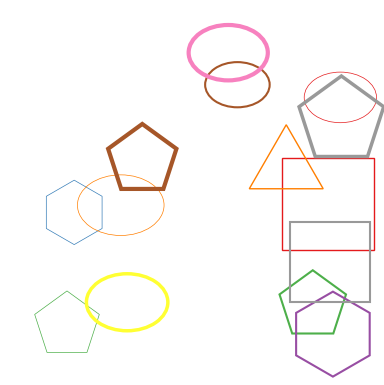[{"shape": "oval", "thickness": 0.5, "radius": 0.47, "center": [0.884, 0.747]}, {"shape": "square", "thickness": 1, "radius": 0.6, "center": [0.851, 0.469]}, {"shape": "hexagon", "thickness": 0.5, "radius": 0.42, "center": [0.193, 0.448]}, {"shape": "pentagon", "thickness": 0.5, "radius": 0.44, "center": [0.174, 0.156]}, {"shape": "pentagon", "thickness": 1.5, "radius": 0.45, "center": [0.812, 0.207]}, {"shape": "hexagon", "thickness": 1.5, "radius": 0.55, "center": [0.865, 0.132]}, {"shape": "oval", "thickness": 0.5, "radius": 0.56, "center": [0.314, 0.467]}, {"shape": "triangle", "thickness": 1, "radius": 0.55, "center": [0.743, 0.565]}, {"shape": "oval", "thickness": 2.5, "radius": 0.53, "center": [0.33, 0.215]}, {"shape": "pentagon", "thickness": 3, "radius": 0.47, "center": [0.37, 0.585]}, {"shape": "oval", "thickness": 1.5, "radius": 0.42, "center": [0.617, 0.78]}, {"shape": "oval", "thickness": 3, "radius": 0.51, "center": [0.593, 0.863]}, {"shape": "pentagon", "thickness": 2.5, "radius": 0.58, "center": [0.887, 0.687]}, {"shape": "square", "thickness": 1.5, "radius": 0.52, "center": [0.857, 0.319]}]